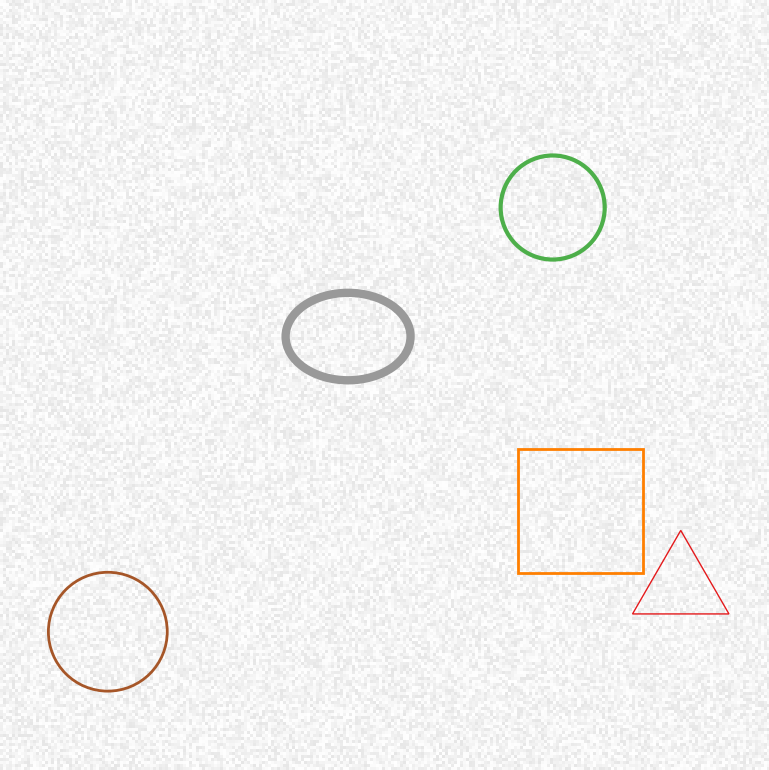[{"shape": "triangle", "thickness": 0.5, "radius": 0.36, "center": [0.884, 0.239]}, {"shape": "circle", "thickness": 1.5, "radius": 0.34, "center": [0.718, 0.73]}, {"shape": "square", "thickness": 1, "radius": 0.4, "center": [0.754, 0.337]}, {"shape": "circle", "thickness": 1, "radius": 0.39, "center": [0.14, 0.18]}, {"shape": "oval", "thickness": 3, "radius": 0.41, "center": [0.452, 0.563]}]